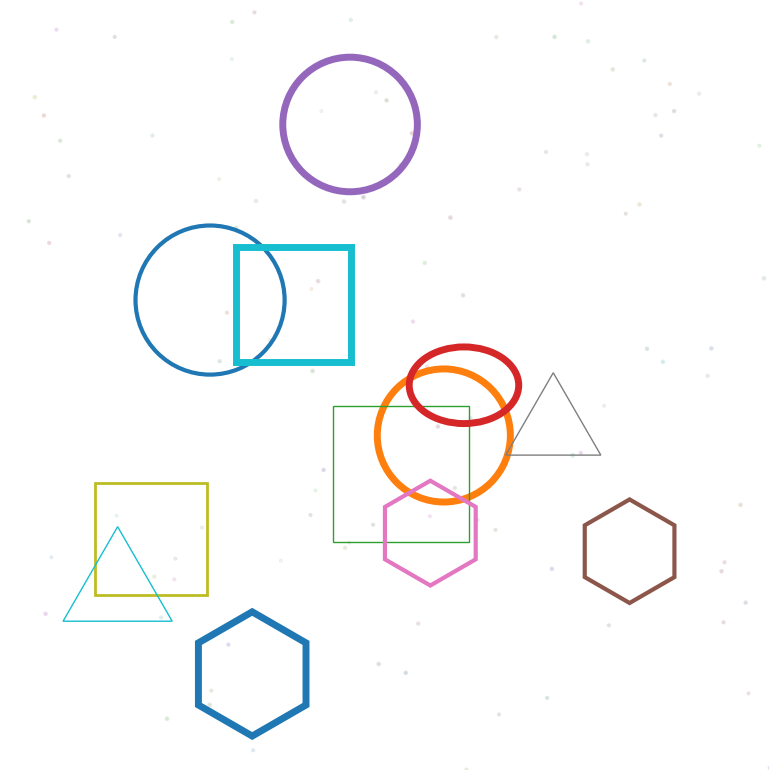[{"shape": "hexagon", "thickness": 2.5, "radius": 0.4, "center": [0.328, 0.125]}, {"shape": "circle", "thickness": 1.5, "radius": 0.48, "center": [0.273, 0.61]}, {"shape": "circle", "thickness": 2.5, "radius": 0.43, "center": [0.576, 0.434]}, {"shape": "square", "thickness": 0.5, "radius": 0.44, "center": [0.521, 0.384]}, {"shape": "oval", "thickness": 2.5, "radius": 0.36, "center": [0.603, 0.5]}, {"shape": "circle", "thickness": 2.5, "radius": 0.44, "center": [0.455, 0.838]}, {"shape": "hexagon", "thickness": 1.5, "radius": 0.34, "center": [0.818, 0.284]}, {"shape": "hexagon", "thickness": 1.5, "radius": 0.34, "center": [0.559, 0.308]}, {"shape": "triangle", "thickness": 0.5, "radius": 0.36, "center": [0.719, 0.445]}, {"shape": "square", "thickness": 1, "radius": 0.36, "center": [0.196, 0.3]}, {"shape": "square", "thickness": 2.5, "radius": 0.37, "center": [0.381, 0.605]}, {"shape": "triangle", "thickness": 0.5, "radius": 0.41, "center": [0.153, 0.234]}]